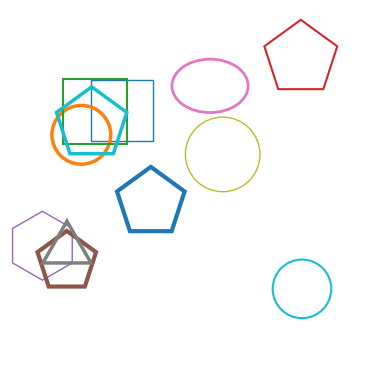[{"shape": "pentagon", "thickness": 3, "radius": 0.46, "center": [0.392, 0.474]}, {"shape": "square", "thickness": 1, "radius": 0.4, "center": [0.318, 0.713]}, {"shape": "circle", "thickness": 2.5, "radius": 0.38, "center": [0.211, 0.65]}, {"shape": "square", "thickness": 1.5, "radius": 0.42, "center": [0.247, 0.71]}, {"shape": "pentagon", "thickness": 1.5, "radius": 0.5, "center": [0.781, 0.849]}, {"shape": "hexagon", "thickness": 1, "radius": 0.45, "center": [0.11, 0.362]}, {"shape": "pentagon", "thickness": 3, "radius": 0.4, "center": [0.173, 0.32]}, {"shape": "oval", "thickness": 2, "radius": 0.5, "center": [0.546, 0.777]}, {"shape": "triangle", "thickness": 2.5, "radius": 0.36, "center": [0.174, 0.353]}, {"shape": "circle", "thickness": 1, "radius": 0.48, "center": [0.578, 0.599]}, {"shape": "pentagon", "thickness": 2.5, "radius": 0.48, "center": [0.238, 0.678]}, {"shape": "circle", "thickness": 1.5, "radius": 0.38, "center": [0.784, 0.25]}]